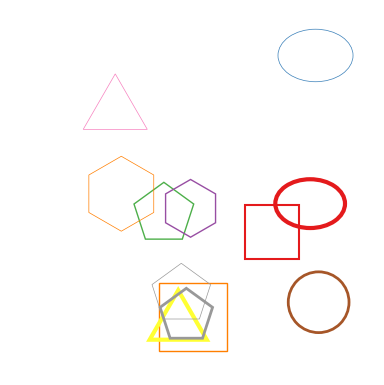[{"shape": "oval", "thickness": 3, "radius": 0.45, "center": [0.806, 0.471]}, {"shape": "square", "thickness": 1.5, "radius": 0.35, "center": [0.707, 0.397]}, {"shape": "oval", "thickness": 0.5, "radius": 0.49, "center": [0.82, 0.856]}, {"shape": "pentagon", "thickness": 1, "radius": 0.41, "center": [0.426, 0.445]}, {"shape": "hexagon", "thickness": 1, "radius": 0.37, "center": [0.495, 0.459]}, {"shape": "square", "thickness": 1, "radius": 0.44, "center": [0.501, 0.177]}, {"shape": "hexagon", "thickness": 0.5, "radius": 0.49, "center": [0.315, 0.497]}, {"shape": "triangle", "thickness": 3, "radius": 0.43, "center": [0.463, 0.16]}, {"shape": "circle", "thickness": 2, "radius": 0.39, "center": [0.828, 0.215]}, {"shape": "triangle", "thickness": 0.5, "radius": 0.48, "center": [0.299, 0.712]}, {"shape": "pentagon", "thickness": 2, "radius": 0.36, "center": [0.484, 0.18]}, {"shape": "pentagon", "thickness": 0.5, "radius": 0.4, "center": [0.471, 0.236]}]